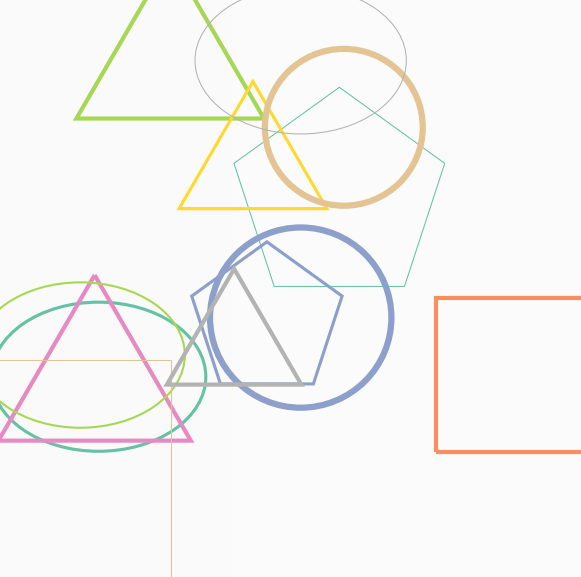[{"shape": "oval", "thickness": 1.5, "radius": 0.92, "center": [0.17, 0.347]}, {"shape": "pentagon", "thickness": 0.5, "radius": 0.95, "center": [0.584, 0.657]}, {"shape": "square", "thickness": 2, "radius": 0.67, "center": [0.884, 0.35]}, {"shape": "circle", "thickness": 3, "radius": 0.78, "center": [0.517, 0.449]}, {"shape": "pentagon", "thickness": 1.5, "radius": 0.68, "center": [0.459, 0.444]}, {"shape": "triangle", "thickness": 2, "radius": 0.96, "center": [0.163, 0.332]}, {"shape": "oval", "thickness": 1, "radius": 0.9, "center": [0.138, 0.384]}, {"shape": "triangle", "thickness": 2, "radius": 0.93, "center": [0.293, 0.887]}, {"shape": "triangle", "thickness": 1.5, "radius": 0.73, "center": [0.435, 0.711]}, {"shape": "circle", "thickness": 3, "radius": 0.68, "center": [0.591, 0.779]}, {"shape": "square", "thickness": 0.5, "radius": 0.96, "center": [0.102, 0.184]}, {"shape": "triangle", "thickness": 2, "radius": 0.67, "center": [0.403, 0.4]}, {"shape": "oval", "thickness": 0.5, "radius": 0.91, "center": [0.517, 0.894]}]